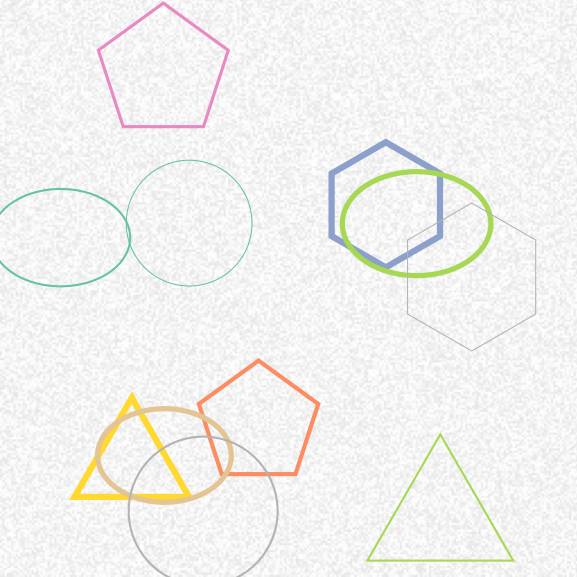[{"shape": "circle", "thickness": 0.5, "radius": 0.54, "center": [0.328, 0.613]}, {"shape": "oval", "thickness": 1, "radius": 0.6, "center": [0.105, 0.588]}, {"shape": "pentagon", "thickness": 2, "radius": 0.54, "center": [0.448, 0.266]}, {"shape": "hexagon", "thickness": 3, "radius": 0.54, "center": [0.668, 0.645]}, {"shape": "pentagon", "thickness": 1.5, "radius": 0.59, "center": [0.283, 0.875]}, {"shape": "triangle", "thickness": 1, "radius": 0.73, "center": [0.762, 0.101]}, {"shape": "oval", "thickness": 2.5, "radius": 0.64, "center": [0.721, 0.612]}, {"shape": "triangle", "thickness": 3, "radius": 0.57, "center": [0.228, 0.196]}, {"shape": "oval", "thickness": 2.5, "radius": 0.58, "center": [0.285, 0.21]}, {"shape": "circle", "thickness": 1, "radius": 0.64, "center": [0.352, 0.114]}, {"shape": "hexagon", "thickness": 0.5, "radius": 0.64, "center": [0.817, 0.519]}]